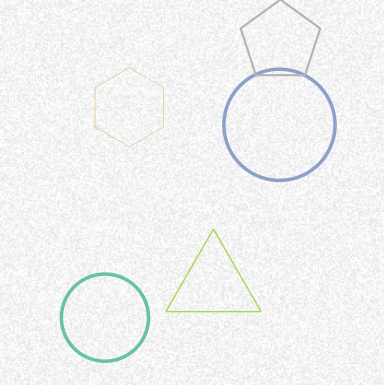[{"shape": "circle", "thickness": 2.5, "radius": 0.57, "center": [0.273, 0.175]}, {"shape": "circle", "thickness": 2.5, "radius": 0.72, "center": [0.726, 0.676]}, {"shape": "triangle", "thickness": 1, "radius": 0.71, "center": [0.554, 0.262]}, {"shape": "hexagon", "thickness": 0.5, "radius": 0.51, "center": [0.336, 0.721]}, {"shape": "pentagon", "thickness": 1.5, "radius": 0.54, "center": [0.728, 0.893]}]